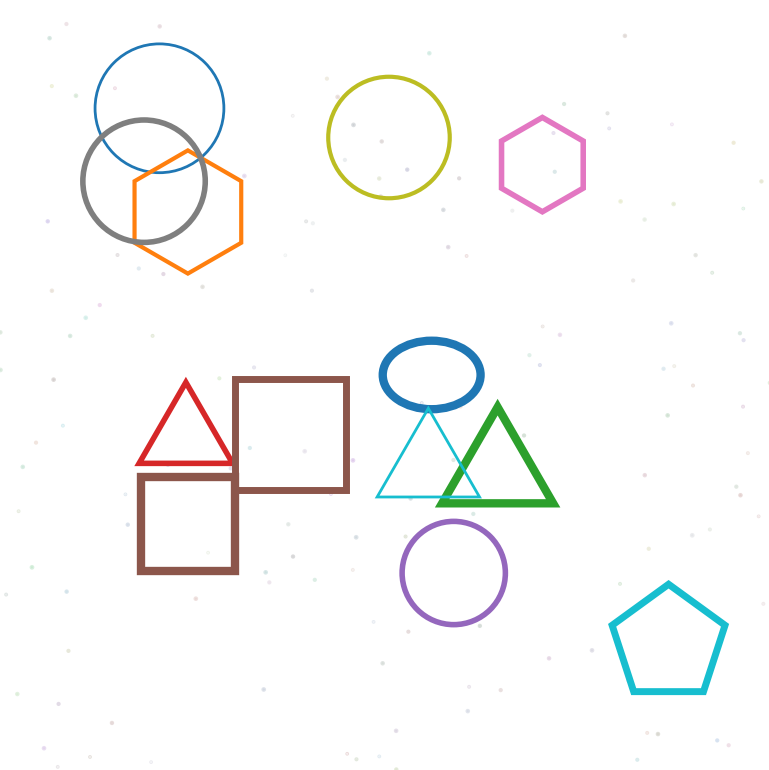[{"shape": "oval", "thickness": 3, "radius": 0.32, "center": [0.561, 0.513]}, {"shape": "circle", "thickness": 1, "radius": 0.42, "center": [0.207, 0.859]}, {"shape": "hexagon", "thickness": 1.5, "radius": 0.4, "center": [0.244, 0.725]}, {"shape": "triangle", "thickness": 3, "radius": 0.42, "center": [0.646, 0.388]}, {"shape": "triangle", "thickness": 2, "radius": 0.35, "center": [0.241, 0.433]}, {"shape": "circle", "thickness": 2, "radius": 0.34, "center": [0.589, 0.256]}, {"shape": "square", "thickness": 2.5, "radius": 0.36, "center": [0.378, 0.436]}, {"shape": "square", "thickness": 3, "radius": 0.3, "center": [0.244, 0.32]}, {"shape": "hexagon", "thickness": 2, "radius": 0.31, "center": [0.704, 0.786]}, {"shape": "circle", "thickness": 2, "radius": 0.4, "center": [0.187, 0.765]}, {"shape": "circle", "thickness": 1.5, "radius": 0.39, "center": [0.505, 0.821]}, {"shape": "pentagon", "thickness": 2.5, "radius": 0.39, "center": [0.868, 0.164]}, {"shape": "triangle", "thickness": 1, "radius": 0.38, "center": [0.556, 0.393]}]